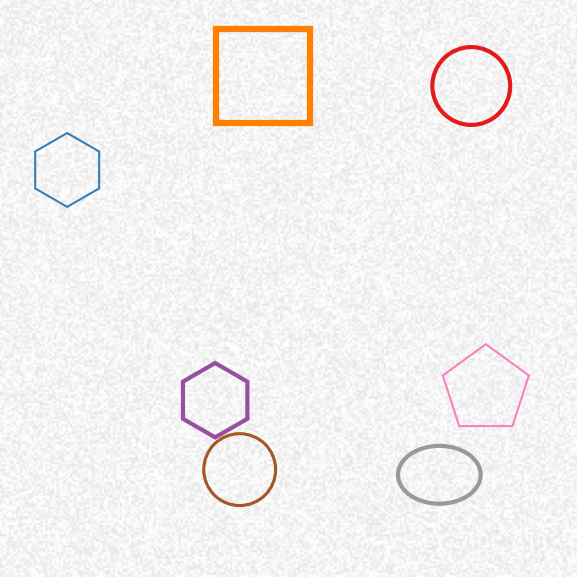[{"shape": "circle", "thickness": 2, "radius": 0.34, "center": [0.816, 0.85]}, {"shape": "hexagon", "thickness": 1, "radius": 0.32, "center": [0.116, 0.705]}, {"shape": "hexagon", "thickness": 2, "radius": 0.32, "center": [0.373, 0.306]}, {"shape": "square", "thickness": 3, "radius": 0.41, "center": [0.455, 0.868]}, {"shape": "circle", "thickness": 1.5, "radius": 0.31, "center": [0.415, 0.186]}, {"shape": "pentagon", "thickness": 1, "radius": 0.39, "center": [0.841, 0.325]}, {"shape": "oval", "thickness": 2, "radius": 0.36, "center": [0.761, 0.177]}]